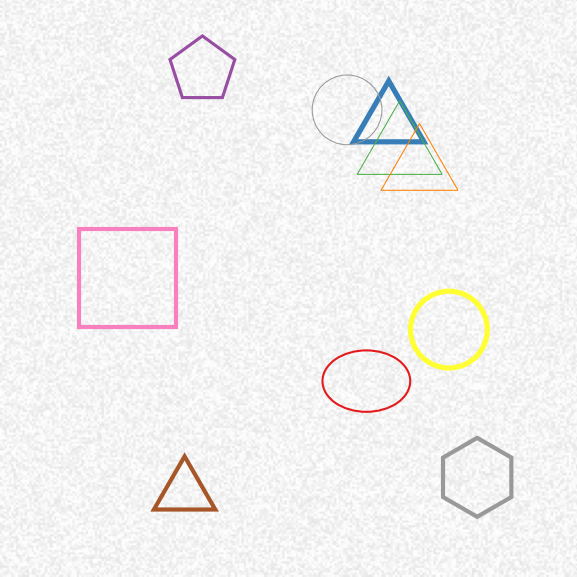[{"shape": "oval", "thickness": 1, "radius": 0.38, "center": [0.634, 0.339]}, {"shape": "triangle", "thickness": 2.5, "radius": 0.35, "center": [0.673, 0.789]}, {"shape": "triangle", "thickness": 0.5, "radius": 0.42, "center": [0.692, 0.74]}, {"shape": "pentagon", "thickness": 1.5, "radius": 0.29, "center": [0.35, 0.878]}, {"shape": "triangle", "thickness": 0.5, "radius": 0.38, "center": [0.726, 0.708]}, {"shape": "circle", "thickness": 2.5, "radius": 0.33, "center": [0.777, 0.428]}, {"shape": "triangle", "thickness": 2, "radius": 0.31, "center": [0.32, 0.148]}, {"shape": "square", "thickness": 2, "radius": 0.42, "center": [0.221, 0.518]}, {"shape": "circle", "thickness": 0.5, "radius": 0.3, "center": [0.601, 0.809]}, {"shape": "hexagon", "thickness": 2, "radius": 0.34, "center": [0.826, 0.173]}]